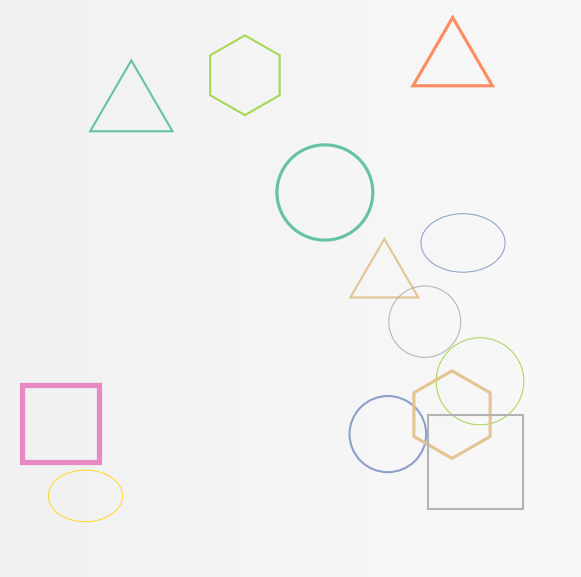[{"shape": "triangle", "thickness": 1, "radius": 0.41, "center": [0.226, 0.813]}, {"shape": "circle", "thickness": 1.5, "radius": 0.41, "center": [0.559, 0.666]}, {"shape": "triangle", "thickness": 1.5, "radius": 0.39, "center": [0.779, 0.89]}, {"shape": "circle", "thickness": 1, "radius": 0.33, "center": [0.667, 0.247]}, {"shape": "oval", "thickness": 0.5, "radius": 0.36, "center": [0.797, 0.578]}, {"shape": "square", "thickness": 2.5, "radius": 0.33, "center": [0.104, 0.265]}, {"shape": "hexagon", "thickness": 1, "radius": 0.35, "center": [0.421, 0.869]}, {"shape": "circle", "thickness": 0.5, "radius": 0.38, "center": [0.826, 0.339]}, {"shape": "oval", "thickness": 0.5, "radius": 0.32, "center": [0.147, 0.14]}, {"shape": "hexagon", "thickness": 1.5, "radius": 0.38, "center": [0.778, 0.281]}, {"shape": "triangle", "thickness": 1, "radius": 0.34, "center": [0.661, 0.518]}, {"shape": "square", "thickness": 1, "radius": 0.41, "center": [0.818, 0.199]}, {"shape": "circle", "thickness": 0.5, "radius": 0.31, "center": [0.731, 0.442]}]